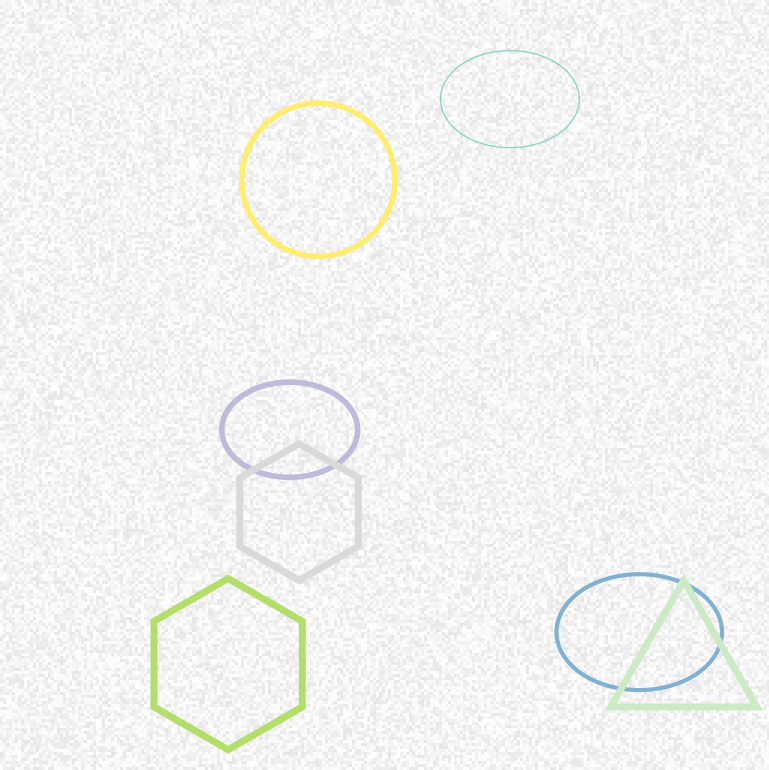[{"shape": "oval", "thickness": 0.5, "radius": 0.45, "center": [0.662, 0.871]}, {"shape": "oval", "thickness": 2, "radius": 0.44, "center": [0.376, 0.442]}, {"shape": "oval", "thickness": 1.5, "radius": 0.54, "center": [0.83, 0.179]}, {"shape": "hexagon", "thickness": 2.5, "radius": 0.56, "center": [0.296, 0.138]}, {"shape": "hexagon", "thickness": 2.5, "radius": 0.44, "center": [0.388, 0.335]}, {"shape": "triangle", "thickness": 2.5, "radius": 0.55, "center": [0.888, 0.137]}, {"shape": "circle", "thickness": 2, "radius": 0.5, "center": [0.413, 0.767]}]